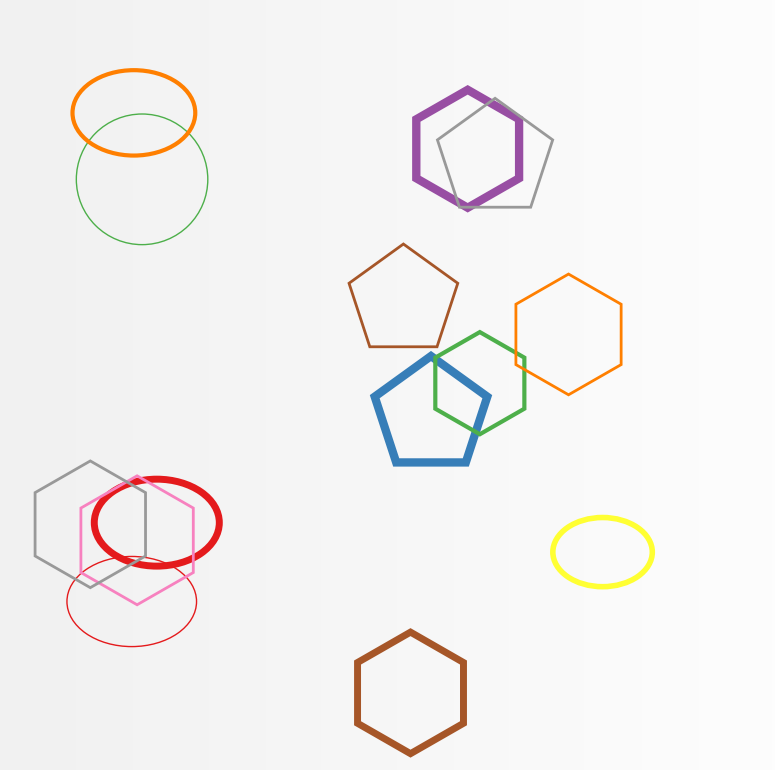[{"shape": "oval", "thickness": 2.5, "radius": 0.4, "center": [0.202, 0.321]}, {"shape": "oval", "thickness": 0.5, "radius": 0.42, "center": [0.17, 0.219]}, {"shape": "pentagon", "thickness": 3, "radius": 0.38, "center": [0.556, 0.461]}, {"shape": "circle", "thickness": 0.5, "radius": 0.42, "center": [0.183, 0.767]}, {"shape": "hexagon", "thickness": 1.5, "radius": 0.33, "center": [0.619, 0.502]}, {"shape": "hexagon", "thickness": 3, "radius": 0.38, "center": [0.603, 0.807]}, {"shape": "oval", "thickness": 1.5, "radius": 0.4, "center": [0.173, 0.853]}, {"shape": "hexagon", "thickness": 1, "radius": 0.39, "center": [0.734, 0.566]}, {"shape": "oval", "thickness": 2, "radius": 0.32, "center": [0.778, 0.283]}, {"shape": "hexagon", "thickness": 2.5, "radius": 0.39, "center": [0.53, 0.1]}, {"shape": "pentagon", "thickness": 1, "radius": 0.37, "center": [0.521, 0.609]}, {"shape": "hexagon", "thickness": 1, "radius": 0.42, "center": [0.177, 0.298]}, {"shape": "pentagon", "thickness": 1, "radius": 0.39, "center": [0.639, 0.794]}, {"shape": "hexagon", "thickness": 1, "radius": 0.41, "center": [0.117, 0.319]}]